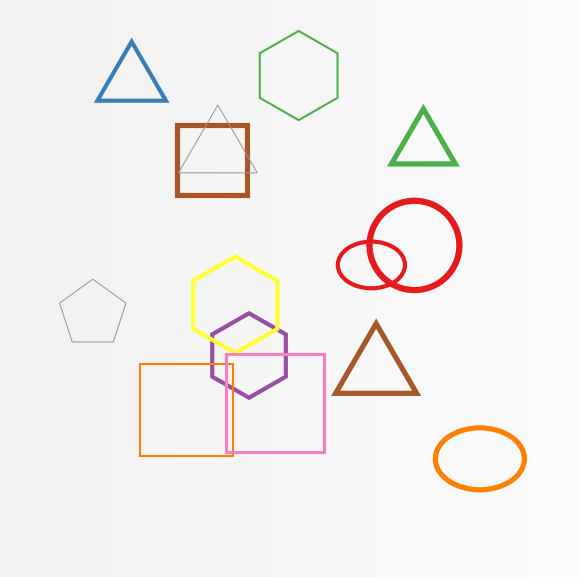[{"shape": "circle", "thickness": 3, "radius": 0.39, "center": [0.713, 0.574]}, {"shape": "oval", "thickness": 2, "radius": 0.29, "center": [0.639, 0.54]}, {"shape": "triangle", "thickness": 2, "radius": 0.34, "center": [0.226, 0.859]}, {"shape": "hexagon", "thickness": 1, "radius": 0.39, "center": [0.514, 0.868]}, {"shape": "triangle", "thickness": 2.5, "radius": 0.32, "center": [0.728, 0.747]}, {"shape": "hexagon", "thickness": 2, "radius": 0.37, "center": [0.428, 0.384]}, {"shape": "oval", "thickness": 2.5, "radius": 0.38, "center": [0.826, 0.205]}, {"shape": "square", "thickness": 1, "radius": 0.4, "center": [0.321, 0.289]}, {"shape": "hexagon", "thickness": 2, "radius": 0.42, "center": [0.405, 0.471]}, {"shape": "square", "thickness": 2.5, "radius": 0.3, "center": [0.365, 0.721]}, {"shape": "triangle", "thickness": 2.5, "radius": 0.4, "center": [0.647, 0.358]}, {"shape": "square", "thickness": 1.5, "radius": 0.42, "center": [0.473, 0.301]}, {"shape": "pentagon", "thickness": 0.5, "radius": 0.3, "center": [0.16, 0.456]}, {"shape": "triangle", "thickness": 0.5, "radius": 0.39, "center": [0.375, 0.739]}]